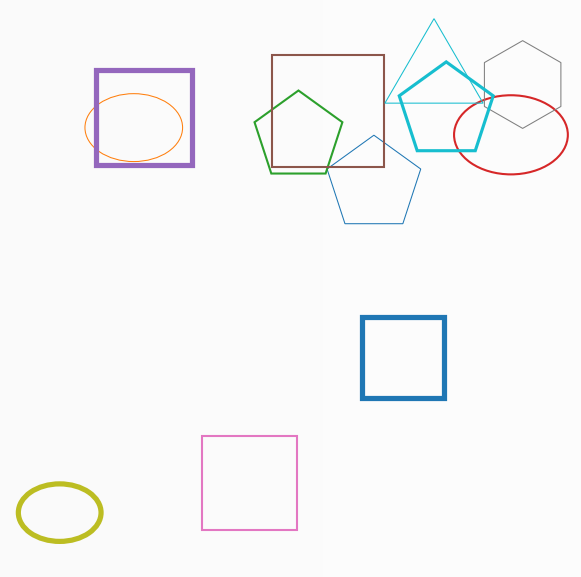[{"shape": "square", "thickness": 2.5, "radius": 0.35, "center": [0.693, 0.38]}, {"shape": "pentagon", "thickness": 0.5, "radius": 0.42, "center": [0.643, 0.68]}, {"shape": "oval", "thickness": 0.5, "radius": 0.42, "center": [0.23, 0.778]}, {"shape": "pentagon", "thickness": 1, "radius": 0.4, "center": [0.513, 0.763]}, {"shape": "oval", "thickness": 1, "radius": 0.49, "center": [0.879, 0.766]}, {"shape": "square", "thickness": 2.5, "radius": 0.41, "center": [0.247, 0.796]}, {"shape": "square", "thickness": 1, "radius": 0.48, "center": [0.564, 0.807]}, {"shape": "square", "thickness": 1, "radius": 0.41, "center": [0.43, 0.163]}, {"shape": "hexagon", "thickness": 0.5, "radius": 0.38, "center": [0.899, 0.853]}, {"shape": "oval", "thickness": 2.5, "radius": 0.36, "center": [0.103, 0.111]}, {"shape": "pentagon", "thickness": 1.5, "radius": 0.43, "center": [0.768, 0.807]}, {"shape": "triangle", "thickness": 0.5, "radius": 0.49, "center": [0.747, 0.869]}]